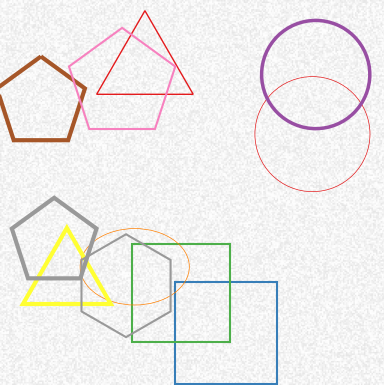[{"shape": "triangle", "thickness": 1, "radius": 0.72, "center": [0.376, 0.827]}, {"shape": "circle", "thickness": 0.5, "radius": 0.75, "center": [0.812, 0.652]}, {"shape": "square", "thickness": 1.5, "radius": 0.66, "center": [0.588, 0.136]}, {"shape": "square", "thickness": 1.5, "radius": 0.64, "center": [0.47, 0.239]}, {"shape": "circle", "thickness": 2.5, "radius": 0.7, "center": [0.82, 0.806]}, {"shape": "oval", "thickness": 0.5, "radius": 0.71, "center": [0.35, 0.307]}, {"shape": "triangle", "thickness": 3, "radius": 0.66, "center": [0.174, 0.276]}, {"shape": "pentagon", "thickness": 3, "radius": 0.6, "center": [0.106, 0.733]}, {"shape": "pentagon", "thickness": 1.5, "radius": 0.73, "center": [0.317, 0.782]}, {"shape": "pentagon", "thickness": 3, "radius": 0.58, "center": [0.141, 0.371]}, {"shape": "hexagon", "thickness": 1.5, "radius": 0.67, "center": [0.327, 0.258]}]